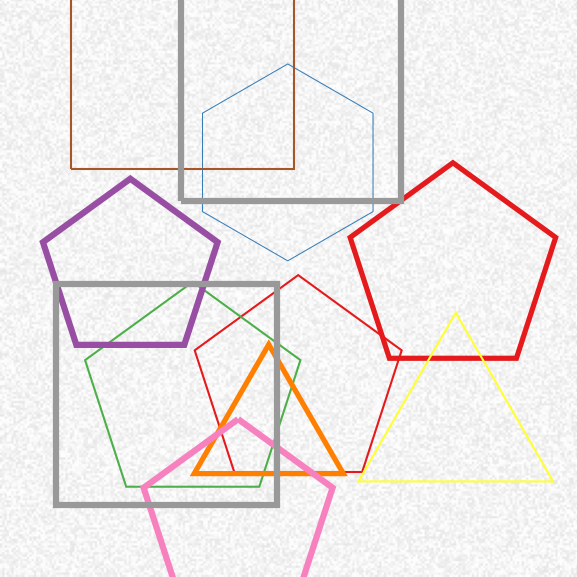[{"shape": "pentagon", "thickness": 1, "radius": 0.94, "center": [0.516, 0.334]}, {"shape": "pentagon", "thickness": 2.5, "radius": 0.94, "center": [0.784, 0.53]}, {"shape": "hexagon", "thickness": 0.5, "radius": 0.85, "center": [0.498, 0.718]}, {"shape": "pentagon", "thickness": 1, "radius": 0.98, "center": [0.334, 0.315]}, {"shape": "pentagon", "thickness": 3, "radius": 0.79, "center": [0.226, 0.531]}, {"shape": "triangle", "thickness": 2.5, "radius": 0.75, "center": [0.465, 0.254]}, {"shape": "triangle", "thickness": 1, "radius": 0.97, "center": [0.789, 0.263]}, {"shape": "square", "thickness": 1, "radius": 0.97, "center": [0.316, 0.899]}, {"shape": "pentagon", "thickness": 3, "radius": 0.86, "center": [0.412, 0.101]}, {"shape": "square", "thickness": 3, "radius": 0.96, "center": [0.289, 0.315]}, {"shape": "square", "thickness": 3, "radius": 0.95, "center": [0.503, 0.842]}]